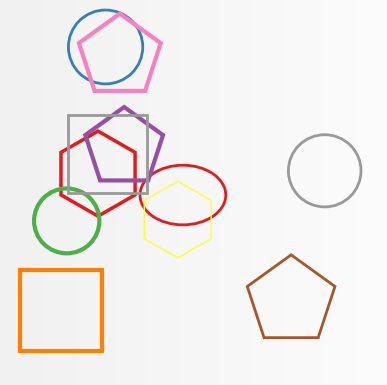[{"shape": "hexagon", "thickness": 2.5, "radius": 0.55, "center": [0.253, 0.549]}, {"shape": "oval", "thickness": 2, "radius": 0.55, "center": [0.472, 0.493]}, {"shape": "circle", "thickness": 2, "radius": 0.48, "center": [0.272, 0.878]}, {"shape": "circle", "thickness": 3, "radius": 0.42, "center": [0.172, 0.426]}, {"shape": "pentagon", "thickness": 3, "radius": 0.53, "center": [0.32, 0.617]}, {"shape": "square", "thickness": 3, "radius": 0.53, "center": [0.157, 0.193]}, {"shape": "hexagon", "thickness": 1, "radius": 0.5, "center": [0.459, 0.43]}, {"shape": "pentagon", "thickness": 2, "radius": 0.59, "center": [0.751, 0.219]}, {"shape": "pentagon", "thickness": 3, "radius": 0.55, "center": [0.309, 0.854]}, {"shape": "square", "thickness": 2, "radius": 0.51, "center": [0.278, 0.6]}, {"shape": "circle", "thickness": 2, "radius": 0.47, "center": [0.838, 0.556]}]